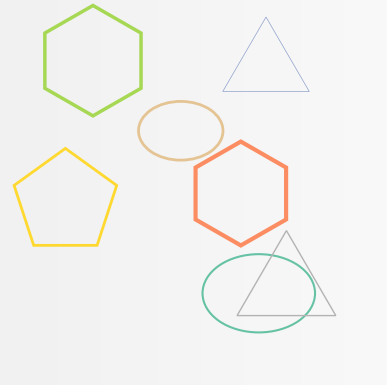[{"shape": "oval", "thickness": 1.5, "radius": 0.73, "center": [0.668, 0.238]}, {"shape": "hexagon", "thickness": 3, "radius": 0.67, "center": [0.622, 0.497]}, {"shape": "triangle", "thickness": 0.5, "radius": 0.64, "center": [0.686, 0.827]}, {"shape": "hexagon", "thickness": 2.5, "radius": 0.72, "center": [0.24, 0.842]}, {"shape": "pentagon", "thickness": 2, "radius": 0.7, "center": [0.169, 0.475]}, {"shape": "oval", "thickness": 2, "radius": 0.54, "center": [0.466, 0.66]}, {"shape": "triangle", "thickness": 1, "radius": 0.74, "center": [0.739, 0.254]}]